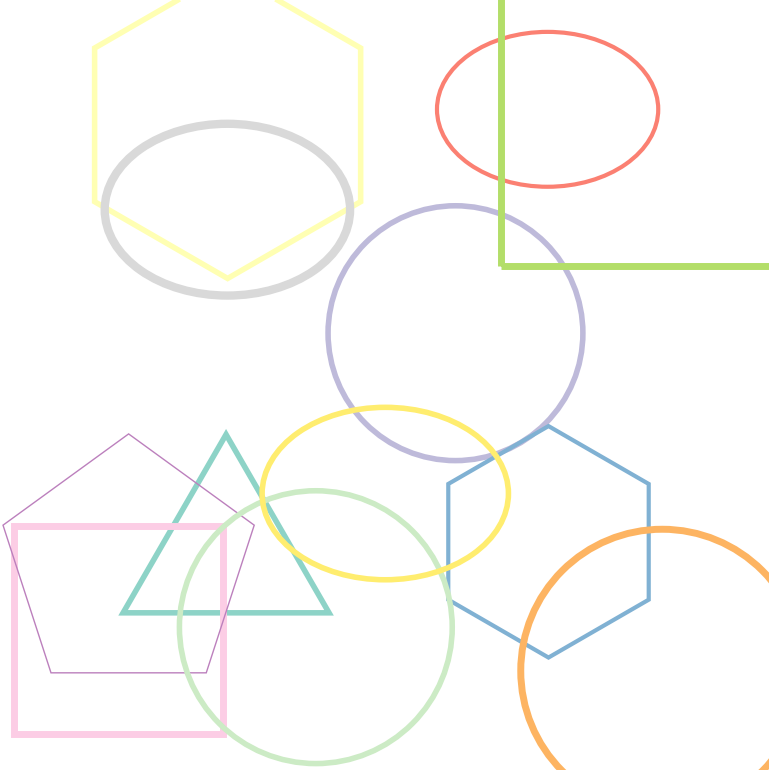[{"shape": "triangle", "thickness": 2, "radius": 0.77, "center": [0.294, 0.281]}, {"shape": "hexagon", "thickness": 2, "radius": 1.0, "center": [0.296, 0.838]}, {"shape": "circle", "thickness": 2, "radius": 0.83, "center": [0.592, 0.567]}, {"shape": "oval", "thickness": 1.5, "radius": 0.72, "center": [0.711, 0.858]}, {"shape": "hexagon", "thickness": 1.5, "radius": 0.75, "center": [0.712, 0.296]}, {"shape": "circle", "thickness": 2.5, "radius": 0.92, "center": [0.86, 0.129]}, {"shape": "square", "thickness": 2.5, "radius": 0.97, "center": [0.844, 0.848]}, {"shape": "square", "thickness": 2.5, "radius": 0.68, "center": [0.154, 0.182]}, {"shape": "oval", "thickness": 3, "radius": 0.8, "center": [0.295, 0.728]}, {"shape": "pentagon", "thickness": 0.5, "radius": 0.86, "center": [0.167, 0.265]}, {"shape": "circle", "thickness": 2, "radius": 0.89, "center": [0.41, 0.186]}, {"shape": "oval", "thickness": 2, "radius": 0.8, "center": [0.5, 0.359]}]